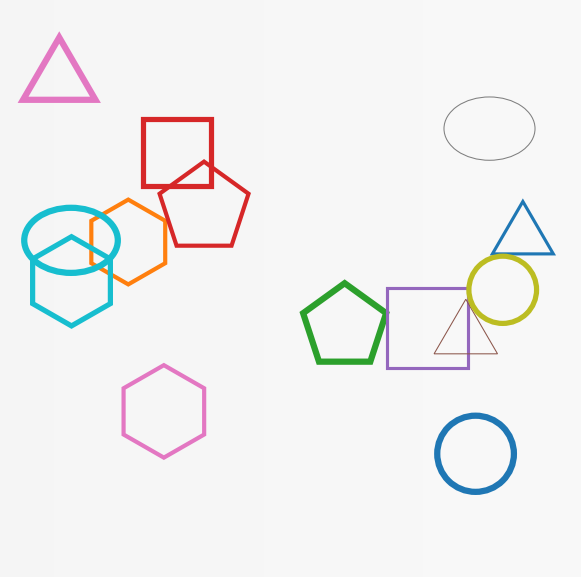[{"shape": "triangle", "thickness": 1.5, "radius": 0.3, "center": [0.9, 0.59]}, {"shape": "circle", "thickness": 3, "radius": 0.33, "center": [0.818, 0.213]}, {"shape": "hexagon", "thickness": 2, "radius": 0.37, "center": [0.221, 0.58]}, {"shape": "pentagon", "thickness": 3, "radius": 0.38, "center": [0.593, 0.434]}, {"shape": "square", "thickness": 2.5, "radius": 0.29, "center": [0.304, 0.735]}, {"shape": "pentagon", "thickness": 2, "radius": 0.4, "center": [0.351, 0.639]}, {"shape": "square", "thickness": 1.5, "radius": 0.35, "center": [0.736, 0.431]}, {"shape": "triangle", "thickness": 0.5, "radius": 0.32, "center": [0.801, 0.418]}, {"shape": "triangle", "thickness": 3, "radius": 0.36, "center": [0.102, 0.862]}, {"shape": "hexagon", "thickness": 2, "radius": 0.4, "center": [0.282, 0.287]}, {"shape": "oval", "thickness": 0.5, "radius": 0.39, "center": [0.842, 0.776]}, {"shape": "circle", "thickness": 2.5, "radius": 0.29, "center": [0.865, 0.497]}, {"shape": "oval", "thickness": 3, "radius": 0.4, "center": [0.122, 0.583]}, {"shape": "hexagon", "thickness": 2.5, "radius": 0.39, "center": [0.123, 0.512]}]